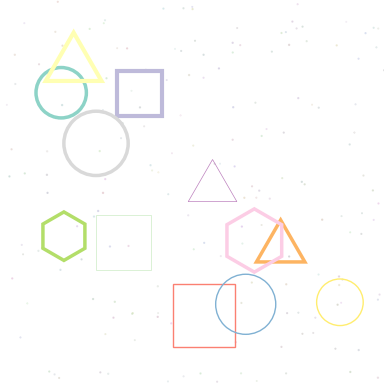[{"shape": "circle", "thickness": 2.5, "radius": 0.33, "center": [0.159, 0.759]}, {"shape": "triangle", "thickness": 3, "radius": 0.42, "center": [0.191, 0.832]}, {"shape": "square", "thickness": 3, "radius": 0.29, "center": [0.363, 0.758]}, {"shape": "square", "thickness": 1, "radius": 0.41, "center": [0.53, 0.181]}, {"shape": "circle", "thickness": 1, "radius": 0.39, "center": [0.638, 0.21]}, {"shape": "triangle", "thickness": 2.5, "radius": 0.36, "center": [0.729, 0.356]}, {"shape": "hexagon", "thickness": 2.5, "radius": 0.31, "center": [0.166, 0.387]}, {"shape": "hexagon", "thickness": 2.5, "radius": 0.41, "center": [0.661, 0.375]}, {"shape": "circle", "thickness": 2.5, "radius": 0.42, "center": [0.249, 0.628]}, {"shape": "triangle", "thickness": 0.5, "radius": 0.36, "center": [0.552, 0.513]}, {"shape": "square", "thickness": 0.5, "radius": 0.36, "center": [0.322, 0.369]}, {"shape": "circle", "thickness": 1, "radius": 0.3, "center": [0.883, 0.215]}]